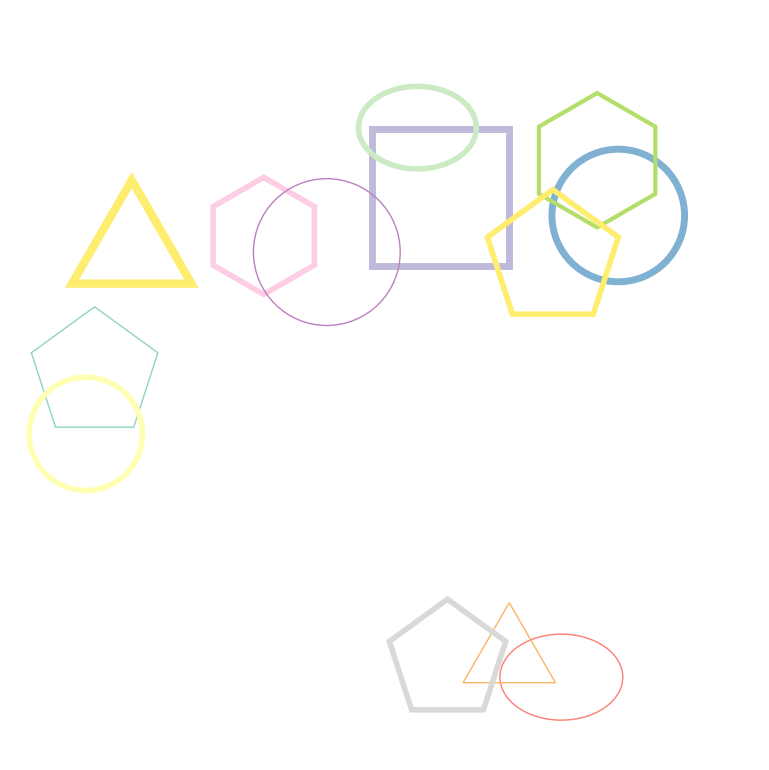[{"shape": "pentagon", "thickness": 0.5, "radius": 0.43, "center": [0.123, 0.515]}, {"shape": "circle", "thickness": 2, "radius": 0.37, "center": [0.111, 0.437]}, {"shape": "square", "thickness": 2.5, "radius": 0.45, "center": [0.572, 0.743]}, {"shape": "oval", "thickness": 0.5, "radius": 0.4, "center": [0.729, 0.121]}, {"shape": "circle", "thickness": 2.5, "radius": 0.43, "center": [0.803, 0.72]}, {"shape": "triangle", "thickness": 0.5, "radius": 0.35, "center": [0.661, 0.148]}, {"shape": "hexagon", "thickness": 1.5, "radius": 0.44, "center": [0.776, 0.792]}, {"shape": "hexagon", "thickness": 2, "radius": 0.38, "center": [0.343, 0.694]}, {"shape": "pentagon", "thickness": 2, "radius": 0.4, "center": [0.581, 0.142]}, {"shape": "circle", "thickness": 0.5, "radius": 0.48, "center": [0.424, 0.673]}, {"shape": "oval", "thickness": 2, "radius": 0.38, "center": [0.542, 0.834]}, {"shape": "triangle", "thickness": 3, "radius": 0.45, "center": [0.171, 0.676]}, {"shape": "pentagon", "thickness": 2, "radius": 0.45, "center": [0.718, 0.664]}]